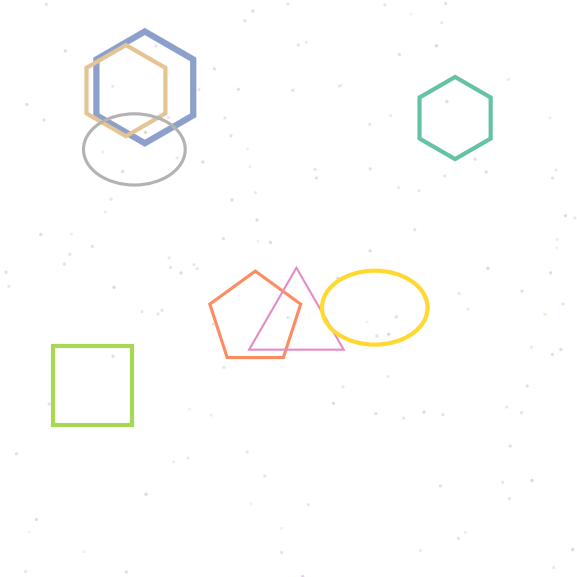[{"shape": "hexagon", "thickness": 2, "radius": 0.36, "center": [0.788, 0.795]}, {"shape": "pentagon", "thickness": 1.5, "radius": 0.41, "center": [0.442, 0.447]}, {"shape": "hexagon", "thickness": 3, "radius": 0.48, "center": [0.251, 0.848]}, {"shape": "triangle", "thickness": 1, "radius": 0.47, "center": [0.513, 0.441]}, {"shape": "square", "thickness": 2, "radius": 0.34, "center": [0.161, 0.332]}, {"shape": "oval", "thickness": 2, "radius": 0.46, "center": [0.649, 0.466]}, {"shape": "hexagon", "thickness": 2, "radius": 0.39, "center": [0.218, 0.842]}, {"shape": "oval", "thickness": 1.5, "radius": 0.44, "center": [0.233, 0.74]}]